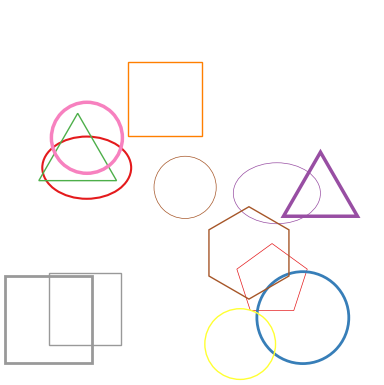[{"shape": "oval", "thickness": 1.5, "radius": 0.58, "center": [0.225, 0.564]}, {"shape": "pentagon", "thickness": 0.5, "radius": 0.48, "center": [0.707, 0.271]}, {"shape": "circle", "thickness": 2, "radius": 0.6, "center": [0.787, 0.175]}, {"shape": "triangle", "thickness": 1, "radius": 0.58, "center": [0.202, 0.589]}, {"shape": "triangle", "thickness": 2.5, "radius": 0.55, "center": [0.832, 0.494]}, {"shape": "oval", "thickness": 0.5, "radius": 0.57, "center": [0.719, 0.498]}, {"shape": "square", "thickness": 1, "radius": 0.48, "center": [0.429, 0.743]}, {"shape": "circle", "thickness": 1, "radius": 0.46, "center": [0.624, 0.106]}, {"shape": "hexagon", "thickness": 1, "radius": 0.6, "center": [0.647, 0.343]}, {"shape": "circle", "thickness": 0.5, "radius": 0.4, "center": [0.481, 0.513]}, {"shape": "circle", "thickness": 2.5, "radius": 0.46, "center": [0.226, 0.642]}, {"shape": "square", "thickness": 1, "radius": 0.47, "center": [0.221, 0.197]}, {"shape": "square", "thickness": 2, "radius": 0.57, "center": [0.126, 0.17]}]